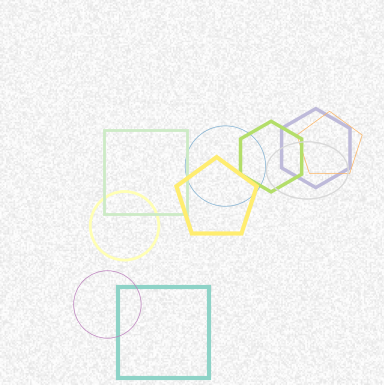[{"shape": "square", "thickness": 3, "radius": 0.59, "center": [0.425, 0.137]}, {"shape": "circle", "thickness": 2, "radius": 0.45, "center": [0.324, 0.414]}, {"shape": "hexagon", "thickness": 2.5, "radius": 0.51, "center": [0.82, 0.615]}, {"shape": "circle", "thickness": 0.5, "radius": 0.52, "center": [0.585, 0.569]}, {"shape": "pentagon", "thickness": 0.5, "radius": 0.45, "center": [0.856, 0.622]}, {"shape": "hexagon", "thickness": 2.5, "radius": 0.46, "center": [0.704, 0.593]}, {"shape": "oval", "thickness": 1, "radius": 0.53, "center": [0.798, 0.557]}, {"shape": "circle", "thickness": 0.5, "radius": 0.44, "center": [0.279, 0.209]}, {"shape": "square", "thickness": 2, "radius": 0.55, "center": [0.378, 0.553]}, {"shape": "pentagon", "thickness": 3, "radius": 0.55, "center": [0.563, 0.482]}]